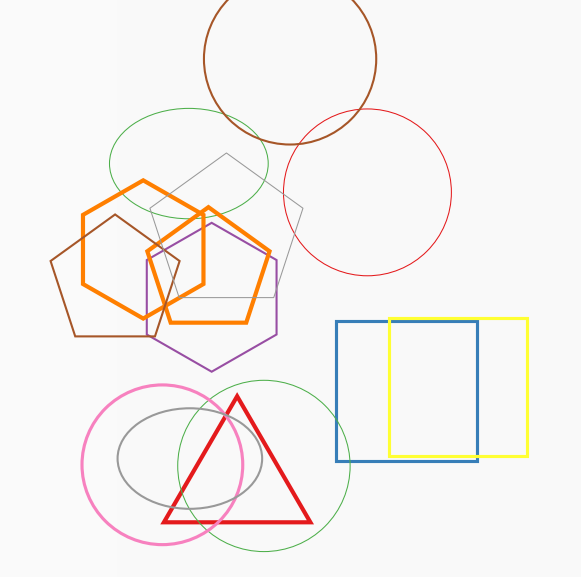[{"shape": "circle", "thickness": 0.5, "radius": 0.72, "center": [0.632, 0.666]}, {"shape": "triangle", "thickness": 2, "radius": 0.73, "center": [0.408, 0.167]}, {"shape": "square", "thickness": 1.5, "radius": 0.61, "center": [0.7, 0.322]}, {"shape": "oval", "thickness": 0.5, "radius": 0.68, "center": [0.325, 0.716]}, {"shape": "circle", "thickness": 0.5, "radius": 0.74, "center": [0.454, 0.192]}, {"shape": "hexagon", "thickness": 1, "radius": 0.64, "center": [0.364, 0.484]}, {"shape": "hexagon", "thickness": 2, "radius": 0.6, "center": [0.246, 0.567]}, {"shape": "pentagon", "thickness": 2, "radius": 0.55, "center": [0.359, 0.53]}, {"shape": "square", "thickness": 1.5, "radius": 0.6, "center": [0.788, 0.329]}, {"shape": "pentagon", "thickness": 1, "radius": 0.58, "center": [0.198, 0.511]}, {"shape": "circle", "thickness": 1, "radius": 0.74, "center": [0.499, 0.897]}, {"shape": "circle", "thickness": 1.5, "radius": 0.69, "center": [0.279, 0.194]}, {"shape": "pentagon", "thickness": 0.5, "radius": 0.69, "center": [0.39, 0.596]}, {"shape": "oval", "thickness": 1, "radius": 0.62, "center": [0.327, 0.205]}]